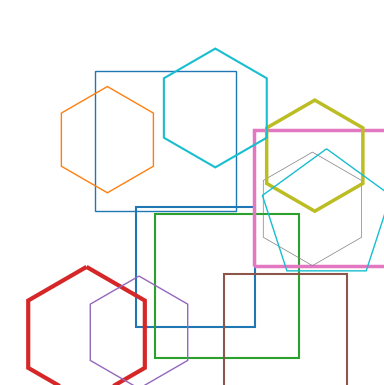[{"shape": "square", "thickness": 1, "radius": 0.91, "center": [0.43, 0.633]}, {"shape": "square", "thickness": 1.5, "radius": 0.77, "center": [0.508, 0.306]}, {"shape": "hexagon", "thickness": 1, "radius": 0.69, "center": [0.279, 0.637]}, {"shape": "square", "thickness": 1.5, "radius": 0.94, "center": [0.589, 0.256]}, {"shape": "hexagon", "thickness": 3, "radius": 0.87, "center": [0.225, 0.132]}, {"shape": "hexagon", "thickness": 1, "radius": 0.73, "center": [0.361, 0.137]}, {"shape": "square", "thickness": 1.5, "radius": 0.8, "center": [0.742, 0.129]}, {"shape": "square", "thickness": 2.5, "radius": 0.88, "center": [0.835, 0.487]}, {"shape": "hexagon", "thickness": 0.5, "radius": 0.74, "center": [0.812, 0.457]}, {"shape": "hexagon", "thickness": 2.5, "radius": 0.72, "center": [0.818, 0.596]}, {"shape": "pentagon", "thickness": 1, "radius": 0.88, "center": [0.848, 0.438]}, {"shape": "hexagon", "thickness": 1.5, "radius": 0.77, "center": [0.559, 0.72]}]